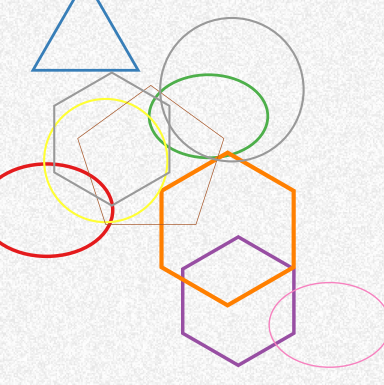[{"shape": "oval", "thickness": 2.5, "radius": 0.86, "center": [0.121, 0.454]}, {"shape": "triangle", "thickness": 2, "radius": 0.79, "center": [0.222, 0.896]}, {"shape": "oval", "thickness": 2, "radius": 0.77, "center": [0.542, 0.698]}, {"shape": "hexagon", "thickness": 2.5, "radius": 0.83, "center": [0.619, 0.218]}, {"shape": "hexagon", "thickness": 3, "radius": 0.99, "center": [0.591, 0.405]}, {"shape": "circle", "thickness": 1.5, "radius": 0.8, "center": [0.275, 0.583]}, {"shape": "pentagon", "thickness": 0.5, "radius": 1.0, "center": [0.392, 0.579]}, {"shape": "oval", "thickness": 1, "radius": 0.79, "center": [0.856, 0.156]}, {"shape": "hexagon", "thickness": 1.5, "radius": 0.86, "center": [0.291, 0.639]}, {"shape": "circle", "thickness": 1.5, "radius": 0.93, "center": [0.602, 0.767]}]